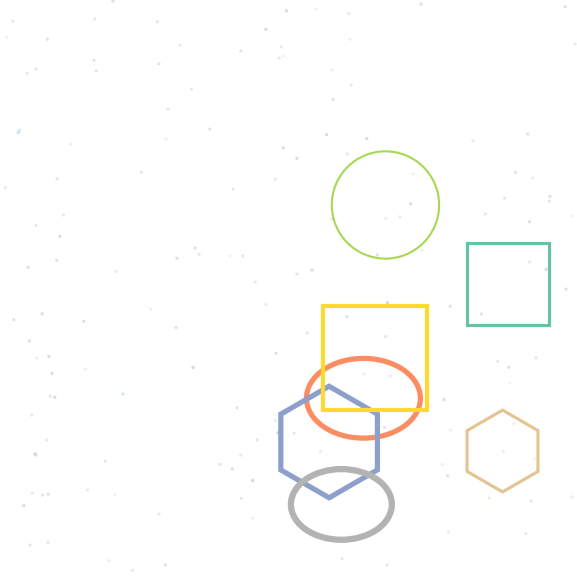[{"shape": "square", "thickness": 1.5, "radius": 0.35, "center": [0.879, 0.507]}, {"shape": "oval", "thickness": 2.5, "radius": 0.49, "center": [0.629, 0.31]}, {"shape": "hexagon", "thickness": 2.5, "radius": 0.48, "center": [0.57, 0.234]}, {"shape": "circle", "thickness": 1, "radius": 0.46, "center": [0.667, 0.644]}, {"shape": "square", "thickness": 2, "radius": 0.45, "center": [0.65, 0.379]}, {"shape": "hexagon", "thickness": 1.5, "radius": 0.35, "center": [0.87, 0.218]}, {"shape": "oval", "thickness": 3, "radius": 0.44, "center": [0.591, 0.126]}]